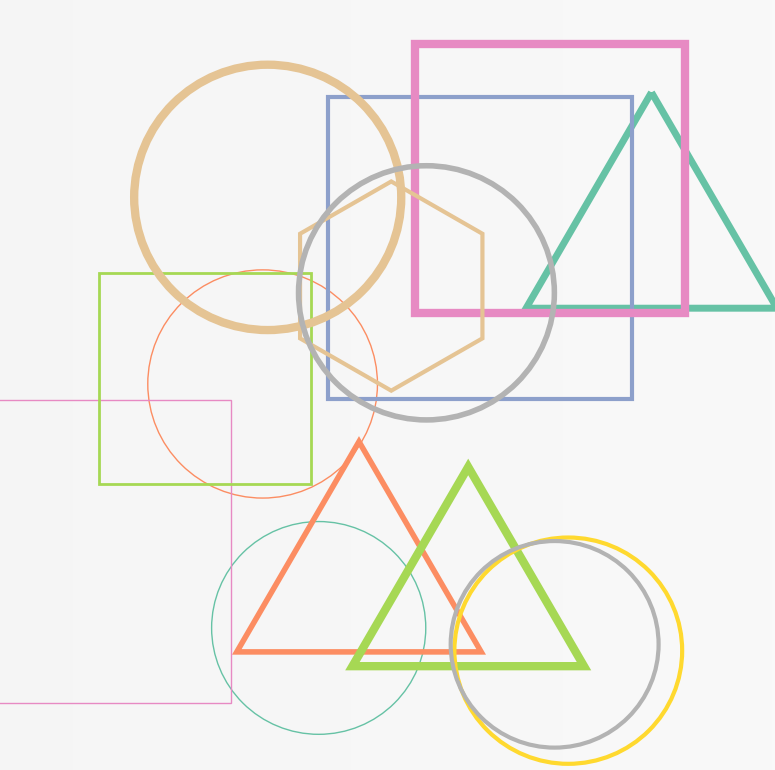[{"shape": "triangle", "thickness": 2.5, "radius": 0.93, "center": [0.841, 0.693]}, {"shape": "circle", "thickness": 0.5, "radius": 0.69, "center": [0.411, 0.185]}, {"shape": "triangle", "thickness": 2, "radius": 0.91, "center": [0.463, 0.244]}, {"shape": "circle", "thickness": 0.5, "radius": 0.74, "center": [0.339, 0.501]}, {"shape": "square", "thickness": 1.5, "radius": 0.98, "center": [0.619, 0.678]}, {"shape": "square", "thickness": 3, "radius": 0.87, "center": [0.71, 0.768]}, {"shape": "square", "thickness": 0.5, "radius": 0.98, "center": [0.101, 0.283]}, {"shape": "square", "thickness": 1, "radius": 0.68, "center": [0.265, 0.508]}, {"shape": "triangle", "thickness": 3, "radius": 0.86, "center": [0.604, 0.221]}, {"shape": "circle", "thickness": 1.5, "radius": 0.73, "center": [0.733, 0.155]}, {"shape": "hexagon", "thickness": 1.5, "radius": 0.68, "center": [0.505, 0.628]}, {"shape": "circle", "thickness": 3, "radius": 0.86, "center": [0.345, 0.744]}, {"shape": "circle", "thickness": 2, "radius": 0.83, "center": [0.55, 0.62]}, {"shape": "circle", "thickness": 1.5, "radius": 0.67, "center": [0.716, 0.163]}]